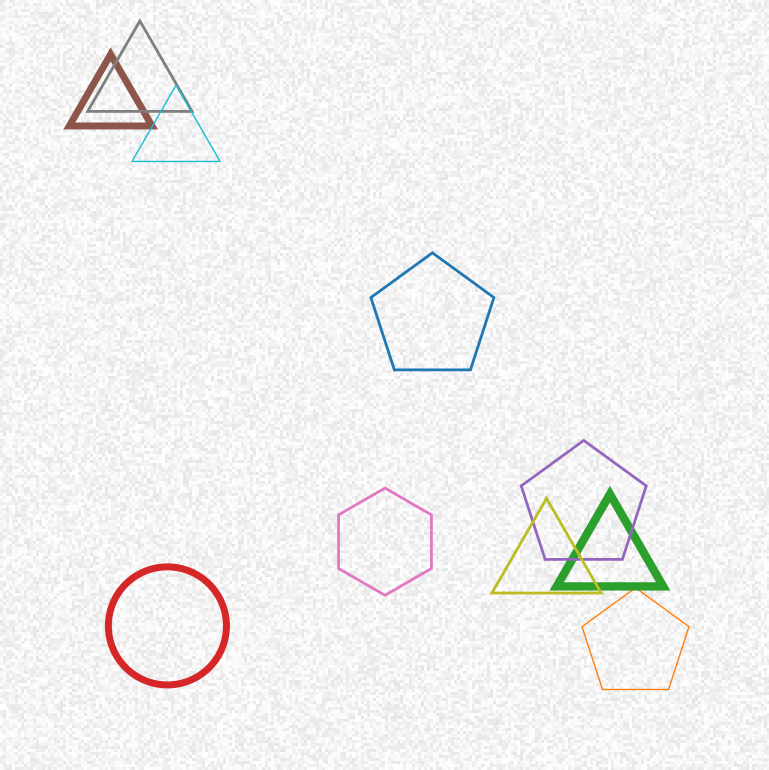[{"shape": "pentagon", "thickness": 1, "radius": 0.42, "center": [0.562, 0.588]}, {"shape": "pentagon", "thickness": 0.5, "radius": 0.37, "center": [0.825, 0.164]}, {"shape": "triangle", "thickness": 3, "radius": 0.4, "center": [0.792, 0.278]}, {"shape": "circle", "thickness": 2.5, "radius": 0.38, "center": [0.217, 0.187]}, {"shape": "pentagon", "thickness": 1, "radius": 0.43, "center": [0.758, 0.343]}, {"shape": "triangle", "thickness": 2.5, "radius": 0.31, "center": [0.144, 0.867]}, {"shape": "hexagon", "thickness": 1, "radius": 0.35, "center": [0.5, 0.297]}, {"shape": "triangle", "thickness": 1, "radius": 0.39, "center": [0.182, 0.894]}, {"shape": "triangle", "thickness": 1, "radius": 0.41, "center": [0.71, 0.271]}, {"shape": "triangle", "thickness": 0.5, "radius": 0.33, "center": [0.229, 0.823]}]